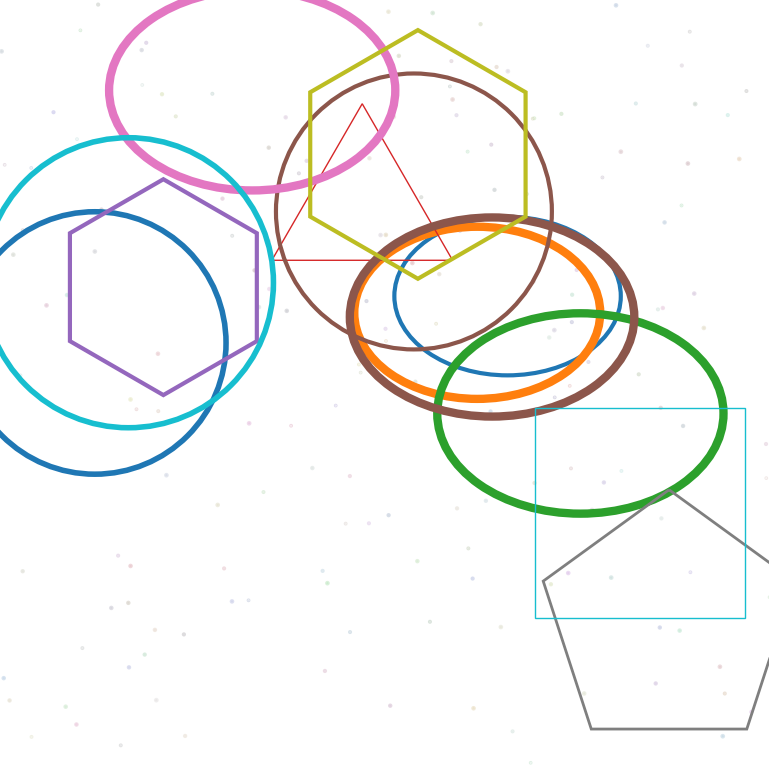[{"shape": "oval", "thickness": 1.5, "radius": 0.74, "center": [0.659, 0.615]}, {"shape": "circle", "thickness": 2, "radius": 0.85, "center": [0.123, 0.555]}, {"shape": "oval", "thickness": 3, "radius": 0.8, "center": [0.62, 0.594]}, {"shape": "oval", "thickness": 3, "radius": 0.93, "center": [0.754, 0.463]}, {"shape": "triangle", "thickness": 0.5, "radius": 0.68, "center": [0.47, 0.73]}, {"shape": "hexagon", "thickness": 1.5, "radius": 0.7, "center": [0.212, 0.627]}, {"shape": "circle", "thickness": 1.5, "radius": 0.9, "center": [0.538, 0.725]}, {"shape": "oval", "thickness": 3, "radius": 0.92, "center": [0.639, 0.588]}, {"shape": "oval", "thickness": 3, "radius": 0.93, "center": [0.328, 0.883]}, {"shape": "pentagon", "thickness": 1, "radius": 0.86, "center": [0.869, 0.192]}, {"shape": "hexagon", "thickness": 1.5, "radius": 0.81, "center": [0.543, 0.799]}, {"shape": "circle", "thickness": 2, "radius": 0.94, "center": [0.167, 0.633]}, {"shape": "square", "thickness": 0.5, "radius": 0.68, "center": [0.831, 0.334]}]